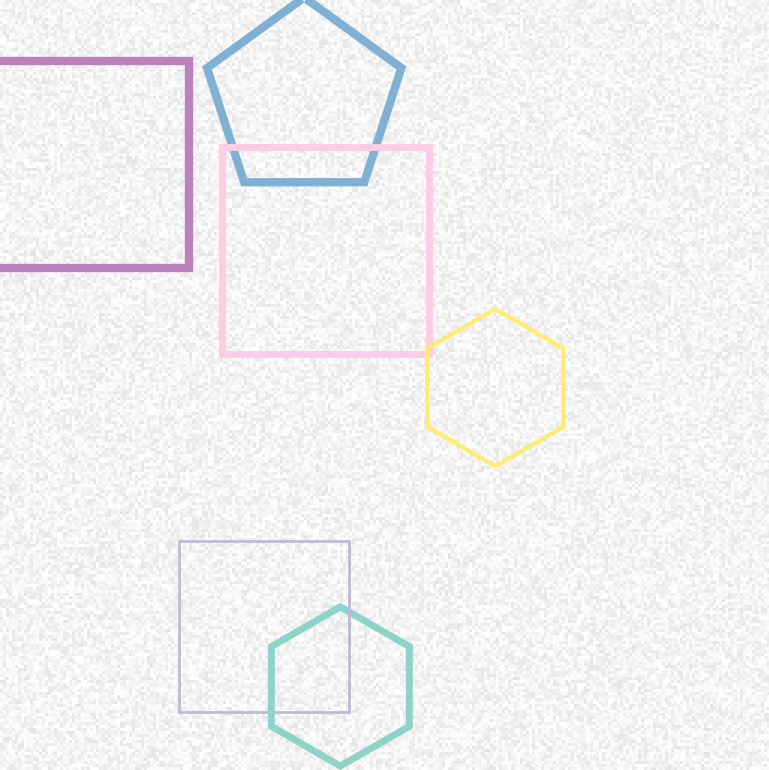[{"shape": "hexagon", "thickness": 2.5, "radius": 0.52, "center": [0.442, 0.109]}, {"shape": "square", "thickness": 1, "radius": 0.55, "center": [0.343, 0.186]}, {"shape": "pentagon", "thickness": 3, "radius": 0.66, "center": [0.395, 0.871]}, {"shape": "square", "thickness": 2.5, "radius": 0.67, "center": [0.423, 0.675]}, {"shape": "square", "thickness": 3, "radius": 0.67, "center": [0.112, 0.786]}, {"shape": "hexagon", "thickness": 1.5, "radius": 0.51, "center": [0.643, 0.497]}]